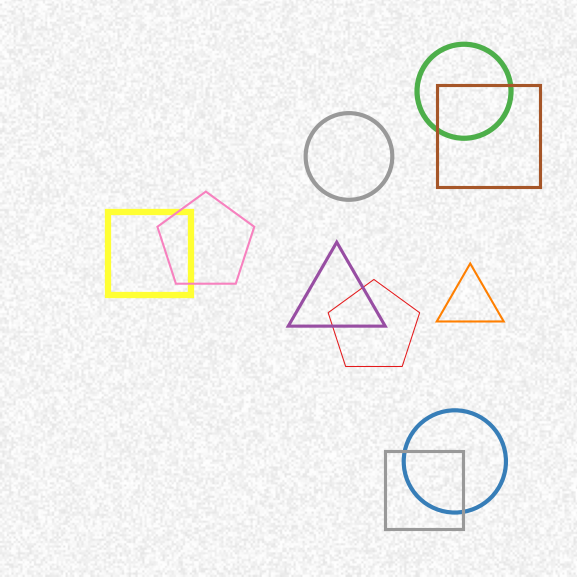[{"shape": "pentagon", "thickness": 0.5, "radius": 0.42, "center": [0.647, 0.432]}, {"shape": "circle", "thickness": 2, "radius": 0.44, "center": [0.788, 0.2]}, {"shape": "circle", "thickness": 2.5, "radius": 0.41, "center": [0.804, 0.841]}, {"shape": "triangle", "thickness": 1.5, "radius": 0.48, "center": [0.583, 0.483]}, {"shape": "triangle", "thickness": 1, "radius": 0.33, "center": [0.814, 0.476]}, {"shape": "square", "thickness": 3, "radius": 0.36, "center": [0.259, 0.56]}, {"shape": "square", "thickness": 1.5, "radius": 0.44, "center": [0.845, 0.764]}, {"shape": "pentagon", "thickness": 1, "radius": 0.44, "center": [0.356, 0.579]}, {"shape": "square", "thickness": 1.5, "radius": 0.34, "center": [0.734, 0.151]}, {"shape": "circle", "thickness": 2, "radius": 0.38, "center": [0.604, 0.728]}]